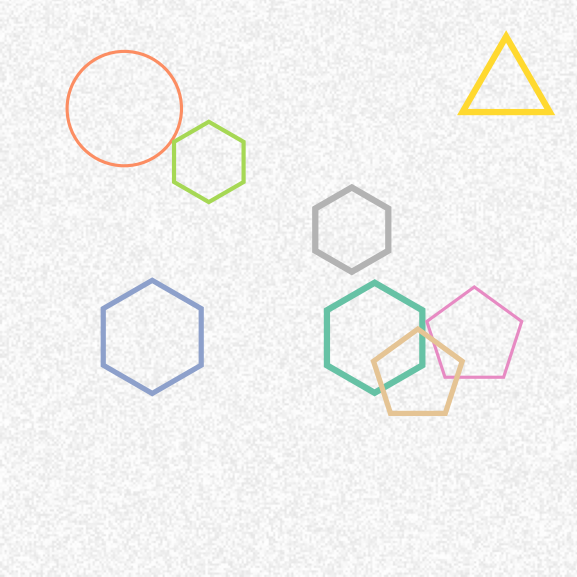[{"shape": "hexagon", "thickness": 3, "radius": 0.48, "center": [0.649, 0.414]}, {"shape": "circle", "thickness": 1.5, "radius": 0.5, "center": [0.215, 0.811]}, {"shape": "hexagon", "thickness": 2.5, "radius": 0.49, "center": [0.264, 0.416]}, {"shape": "pentagon", "thickness": 1.5, "radius": 0.43, "center": [0.821, 0.416]}, {"shape": "hexagon", "thickness": 2, "radius": 0.35, "center": [0.362, 0.719]}, {"shape": "triangle", "thickness": 3, "radius": 0.44, "center": [0.876, 0.849]}, {"shape": "pentagon", "thickness": 2.5, "radius": 0.4, "center": [0.724, 0.349]}, {"shape": "hexagon", "thickness": 3, "radius": 0.37, "center": [0.609, 0.602]}]